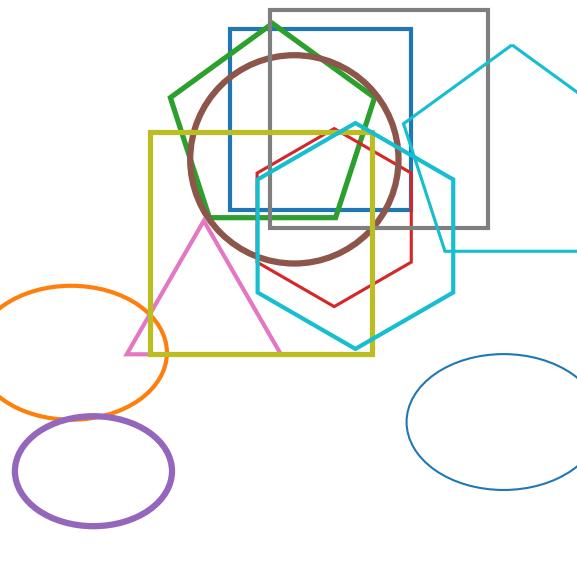[{"shape": "oval", "thickness": 1, "radius": 0.84, "center": [0.872, 0.268]}, {"shape": "square", "thickness": 2, "radius": 0.78, "center": [0.555, 0.793]}, {"shape": "oval", "thickness": 2, "radius": 0.83, "center": [0.123, 0.388]}, {"shape": "pentagon", "thickness": 2.5, "radius": 0.93, "center": [0.472, 0.773]}, {"shape": "hexagon", "thickness": 1.5, "radius": 0.77, "center": [0.579, 0.622]}, {"shape": "oval", "thickness": 3, "radius": 0.68, "center": [0.162, 0.183]}, {"shape": "circle", "thickness": 3, "radius": 0.9, "center": [0.51, 0.723]}, {"shape": "triangle", "thickness": 2, "radius": 0.77, "center": [0.353, 0.463]}, {"shape": "square", "thickness": 2, "radius": 0.94, "center": [0.656, 0.792]}, {"shape": "square", "thickness": 2.5, "radius": 0.96, "center": [0.452, 0.578]}, {"shape": "hexagon", "thickness": 2, "radius": 0.98, "center": [0.615, 0.591]}, {"shape": "pentagon", "thickness": 1.5, "radius": 0.99, "center": [0.887, 0.724]}]